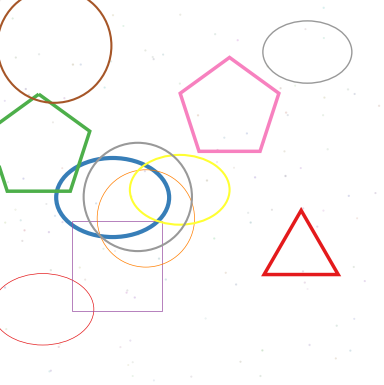[{"shape": "oval", "thickness": 0.5, "radius": 0.66, "center": [0.111, 0.197]}, {"shape": "triangle", "thickness": 2.5, "radius": 0.56, "center": [0.782, 0.342]}, {"shape": "oval", "thickness": 3, "radius": 0.73, "center": [0.293, 0.487]}, {"shape": "pentagon", "thickness": 2.5, "radius": 0.7, "center": [0.101, 0.616]}, {"shape": "square", "thickness": 0.5, "radius": 0.59, "center": [0.303, 0.309]}, {"shape": "circle", "thickness": 0.5, "radius": 0.63, "center": [0.379, 0.433]}, {"shape": "oval", "thickness": 1.5, "radius": 0.65, "center": [0.467, 0.507]}, {"shape": "circle", "thickness": 1.5, "radius": 0.74, "center": [0.141, 0.881]}, {"shape": "pentagon", "thickness": 2.5, "radius": 0.67, "center": [0.596, 0.716]}, {"shape": "oval", "thickness": 1, "radius": 0.58, "center": [0.798, 0.865]}, {"shape": "circle", "thickness": 1.5, "radius": 0.7, "center": [0.358, 0.488]}]